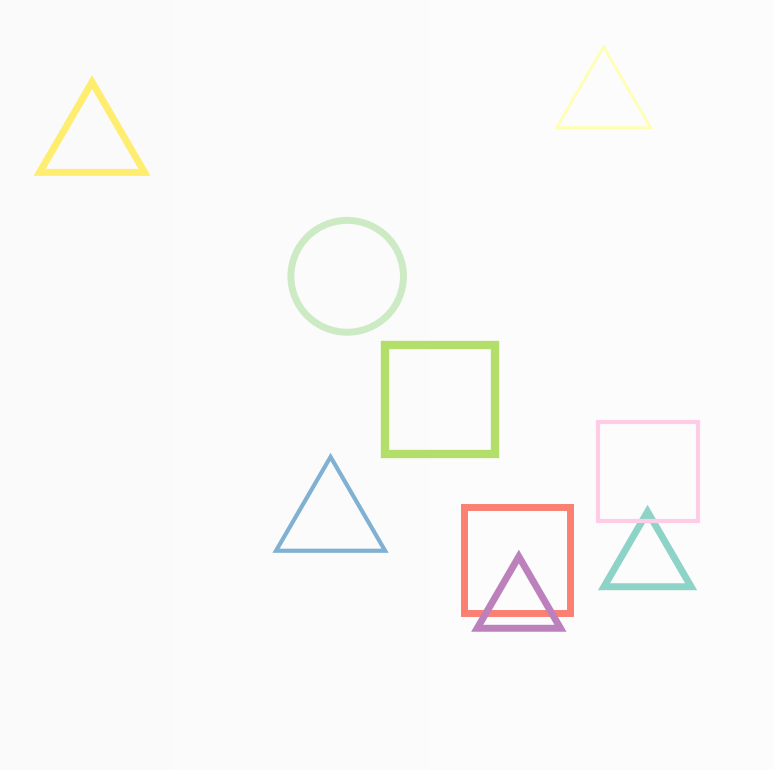[{"shape": "triangle", "thickness": 2.5, "radius": 0.32, "center": [0.836, 0.27]}, {"shape": "triangle", "thickness": 1, "radius": 0.35, "center": [0.779, 0.869]}, {"shape": "square", "thickness": 2.5, "radius": 0.34, "center": [0.667, 0.273]}, {"shape": "triangle", "thickness": 1.5, "radius": 0.41, "center": [0.427, 0.325]}, {"shape": "square", "thickness": 3, "radius": 0.35, "center": [0.568, 0.482]}, {"shape": "square", "thickness": 1.5, "radius": 0.32, "center": [0.836, 0.388]}, {"shape": "triangle", "thickness": 2.5, "radius": 0.31, "center": [0.669, 0.215]}, {"shape": "circle", "thickness": 2.5, "radius": 0.36, "center": [0.448, 0.641]}, {"shape": "triangle", "thickness": 2.5, "radius": 0.39, "center": [0.119, 0.815]}]